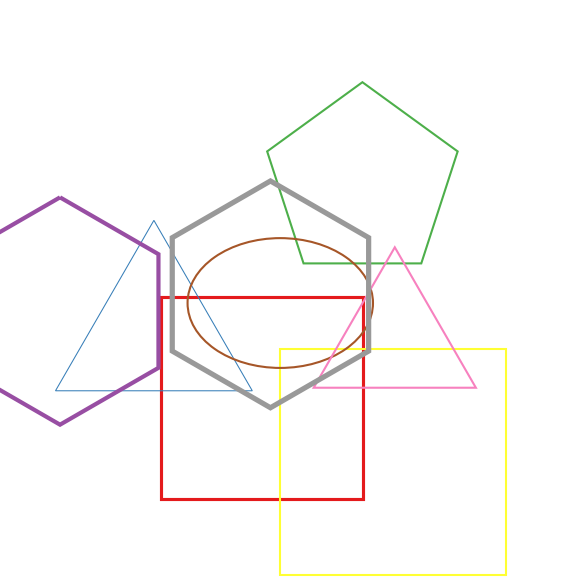[{"shape": "square", "thickness": 1.5, "radius": 0.87, "center": [0.454, 0.31]}, {"shape": "triangle", "thickness": 0.5, "radius": 0.98, "center": [0.266, 0.421]}, {"shape": "pentagon", "thickness": 1, "radius": 0.87, "center": [0.628, 0.683]}, {"shape": "hexagon", "thickness": 2, "radius": 0.98, "center": [0.104, 0.461]}, {"shape": "square", "thickness": 1, "radius": 0.98, "center": [0.681, 0.199]}, {"shape": "oval", "thickness": 1, "radius": 0.8, "center": [0.485, 0.474]}, {"shape": "triangle", "thickness": 1, "radius": 0.81, "center": [0.684, 0.409]}, {"shape": "hexagon", "thickness": 2.5, "radius": 0.98, "center": [0.468, 0.489]}]